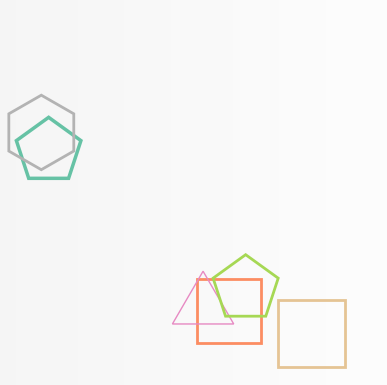[{"shape": "pentagon", "thickness": 2.5, "radius": 0.44, "center": [0.126, 0.608]}, {"shape": "square", "thickness": 2, "radius": 0.41, "center": [0.59, 0.192]}, {"shape": "triangle", "thickness": 1, "radius": 0.46, "center": [0.524, 0.204]}, {"shape": "pentagon", "thickness": 2, "radius": 0.44, "center": [0.634, 0.25]}, {"shape": "square", "thickness": 2, "radius": 0.43, "center": [0.803, 0.134]}, {"shape": "hexagon", "thickness": 2, "radius": 0.48, "center": [0.107, 0.656]}]